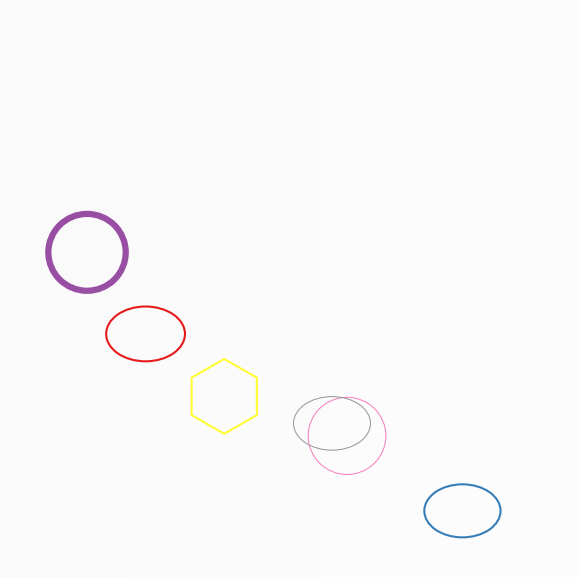[{"shape": "oval", "thickness": 1, "radius": 0.34, "center": [0.25, 0.421]}, {"shape": "oval", "thickness": 1, "radius": 0.33, "center": [0.796, 0.115]}, {"shape": "circle", "thickness": 3, "radius": 0.33, "center": [0.15, 0.562]}, {"shape": "hexagon", "thickness": 1, "radius": 0.32, "center": [0.386, 0.313]}, {"shape": "circle", "thickness": 0.5, "radius": 0.33, "center": [0.597, 0.244]}, {"shape": "oval", "thickness": 0.5, "radius": 0.33, "center": [0.571, 0.266]}]